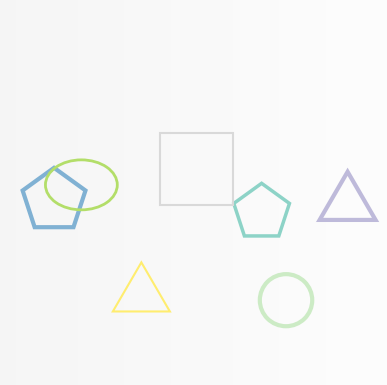[{"shape": "pentagon", "thickness": 2.5, "radius": 0.38, "center": [0.675, 0.448]}, {"shape": "triangle", "thickness": 3, "radius": 0.42, "center": [0.897, 0.47]}, {"shape": "pentagon", "thickness": 3, "radius": 0.43, "center": [0.14, 0.479]}, {"shape": "oval", "thickness": 2, "radius": 0.46, "center": [0.21, 0.52]}, {"shape": "square", "thickness": 1.5, "radius": 0.47, "center": [0.507, 0.561]}, {"shape": "circle", "thickness": 3, "radius": 0.34, "center": [0.738, 0.22]}, {"shape": "triangle", "thickness": 1.5, "radius": 0.42, "center": [0.365, 0.233]}]